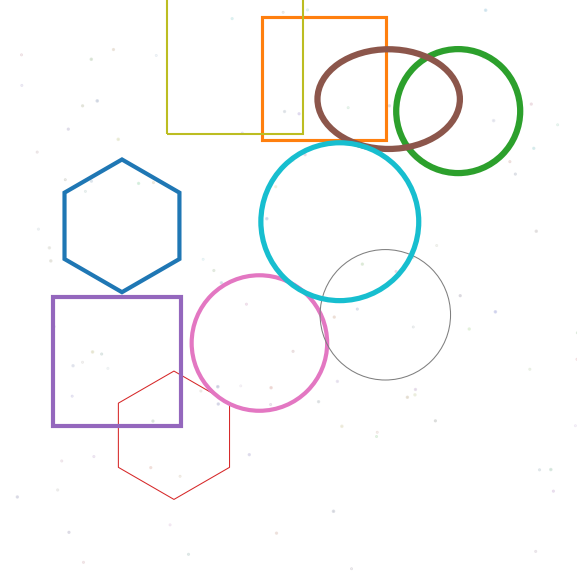[{"shape": "hexagon", "thickness": 2, "radius": 0.57, "center": [0.211, 0.608]}, {"shape": "square", "thickness": 1.5, "radius": 0.53, "center": [0.561, 0.863]}, {"shape": "circle", "thickness": 3, "radius": 0.54, "center": [0.793, 0.807]}, {"shape": "hexagon", "thickness": 0.5, "radius": 0.56, "center": [0.301, 0.245]}, {"shape": "square", "thickness": 2, "radius": 0.56, "center": [0.203, 0.373]}, {"shape": "oval", "thickness": 3, "radius": 0.62, "center": [0.673, 0.828]}, {"shape": "circle", "thickness": 2, "radius": 0.59, "center": [0.449, 0.405]}, {"shape": "circle", "thickness": 0.5, "radius": 0.56, "center": [0.667, 0.454]}, {"shape": "square", "thickness": 1, "radius": 0.59, "center": [0.406, 0.885]}, {"shape": "circle", "thickness": 2.5, "radius": 0.68, "center": [0.588, 0.615]}]